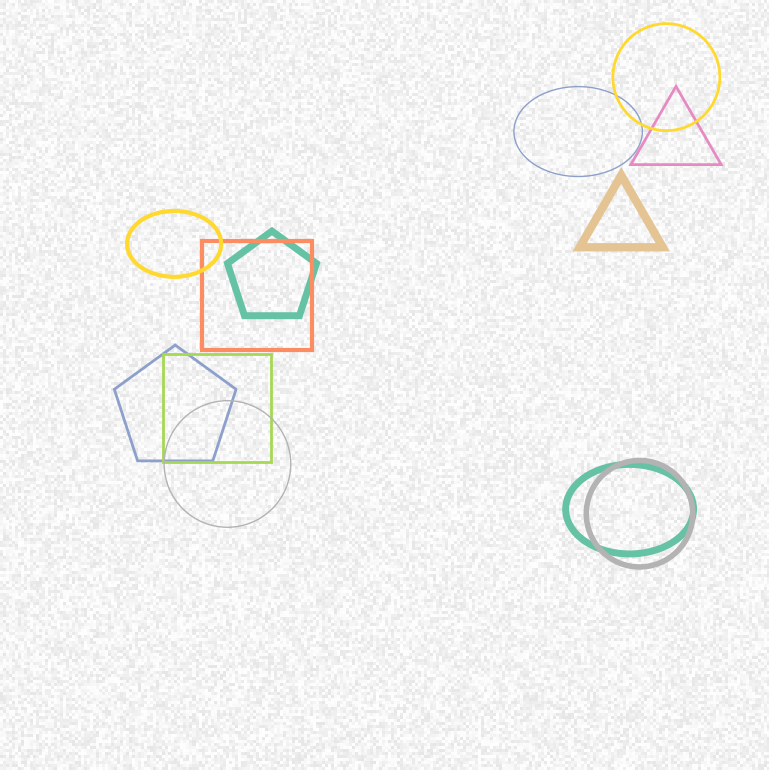[{"shape": "pentagon", "thickness": 2.5, "radius": 0.3, "center": [0.353, 0.639]}, {"shape": "oval", "thickness": 2.5, "radius": 0.42, "center": [0.818, 0.339]}, {"shape": "square", "thickness": 1.5, "radius": 0.36, "center": [0.334, 0.616]}, {"shape": "oval", "thickness": 0.5, "radius": 0.42, "center": [0.751, 0.829]}, {"shape": "pentagon", "thickness": 1, "radius": 0.42, "center": [0.228, 0.469]}, {"shape": "triangle", "thickness": 1, "radius": 0.34, "center": [0.878, 0.82]}, {"shape": "square", "thickness": 1, "radius": 0.35, "center": [0.282, 0.47]}, {"shape": "oval", "thickness": 1.5, "radius": 0.31, "center": [0.226, 0.683]}, {"shape": "circle", "thickness": 1, "radius": 0.35, "center": [0.865, 0.9]}, {"shape": "triangle", "thickness": 3, "radius": 0.31, "center": [0.807, 0.71]}, {"shape": "circle", "thickness": 0.5, "radius": 0.41, "center": [0.295, 0.397]}, {"shape": "circle", "thickness": 2, "radius": 0.35, "center": [0.831, 0.333]}]